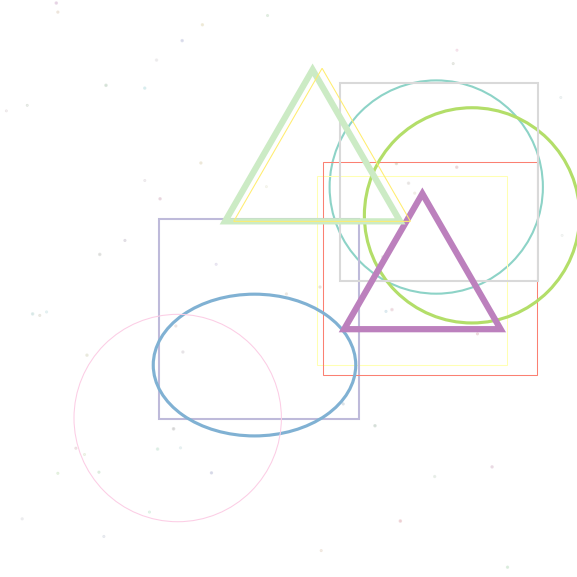[{"shape": "circle", "thickness": 1, "radius": 0.92, "center": [0.755, 0.675]}, {"shape": "square", "thickness": 0.5, "radius": 0.82, "center": [0.714, 0.531]}, {"shape": "square", "thickness": 1, "radius": 0.87, "center": [0.448, 0.447]}, {"shape": "square", "thickness": 0.5, "radius": 0.92, "center": [0.744, 0.535]}, {"shape": "oval", "thickness": 1.5, "radius": 0.88, "center": [0.441, 0.367]}, {"shape": "circle", "thickness": 1.5, "radius": 0.93, "center": [0.817, 0.626]}, {"shape": "circle", "thickness": 0.5, "radius": 0.9, "center": [0.308, 0.275]}, {"shape": "square", "thickness": 1, "radius": 0.86, "center": [0.76, 0.684]}, {"shape": "triangle", "thickness": 3, "radius": 0.78, "center": [0.731, 0.507]}, {"shape": "triangle", "thickness": 3, "radius": 0.88, "center": [0.541, 0.703]}, {"shape": "triangle", "thickness": 0.5, "radius": 0.88, "center": [0.558, 0.704]}]